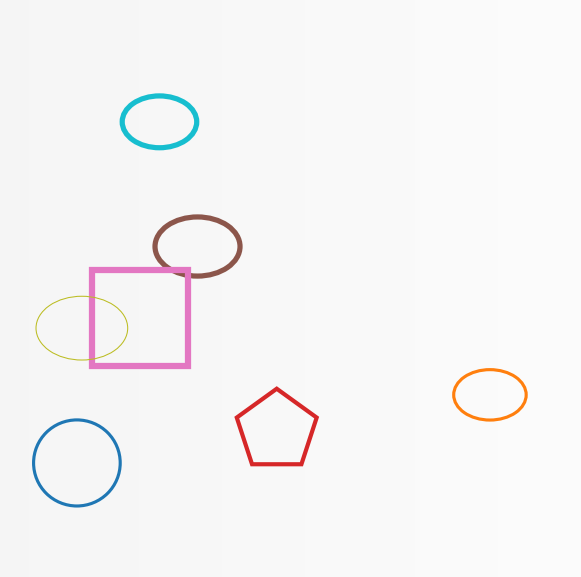[{"shape": "circle", "thickness": 1.5, "radius": 0.37, "center": [0.132, 0.197]}, {"shape": "oval", "thickness": 1.5, "radius": 0.31, "center": [0.843, 0.315]}, {"shape": "pentagon", "thickness": 2, "radius": 0.36, "center": [0.476, 0.254]}, {"shape": "oval", "thickness": 2.5, "radius": 0.37, "center": [0.34, 0.572]}, {"shape": "square", "thickness": 3, "radius": 0.42, "center": [0.241, 0.448]}, {"shape": "oval", "thickness": 0.5, "radius": 0.39, "center": [0.141, 0.431]}, {"shape": "oval", "thickness": 2.5, "radius": 0.32, "center": [0.274, 0.788]}]